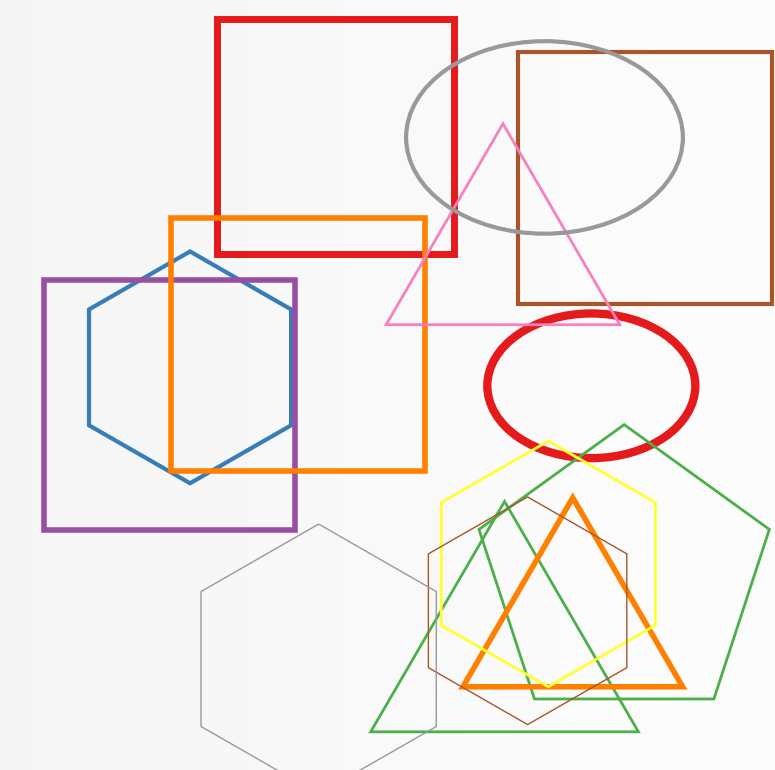[{"shape": "oval", "thickness": 3, "radius": 0.67, "center": [0.763, 0.499]}, {"shape": "square", "thickness": 2.5, "radius": 0.76, "center": [0.433, 0.823]}, {"shape": "hexagon", "thickness": 1.5, "radius": 0.75, "center": [0.245, 0.523]}, {"shape": "triangle", "thickness": 1, "radius": 1.0, "center": [0.651, 0.149]}, {"shape": "pentagon", "thickness": 1, "radius": 0.98, "center": [0.805, 0.252]}, {"shape": "square", "thickness": 2, "radius": 0.81, "center": [0.219, 0.474]}, {"shape": "triangle", "thickness": 2, "radius": 0.82, "center": [0.739, 0.19]}, {"shape": "square", "thickness": 2, "radius": 0.82, "center": [0.385, 0.552]}, {"shape": "hexagon", "thickness": 1, "radius": 0.8, "center": [0.708, 0.268]}, {"shape": "square", "thickness": 1.5, "radius": 0.82, "center": [0.832, 0.769]}, {"shape": "hexagon", "thickness": 0.5, "radius": 0.74, "center": [0.681, 0.207]}, {"shape": "triangle", "thickness": 1, "radius": 0.87, "center": [0.649, 0.665]}, {"shape": "hexagon", "thickness": 0.5, "radius": 0.88, "center": [0.411, 0.144]}, {"shape": "oval", "thickness": 1.5, "radius": 0.89, "center": [0.703, 0.822]}]